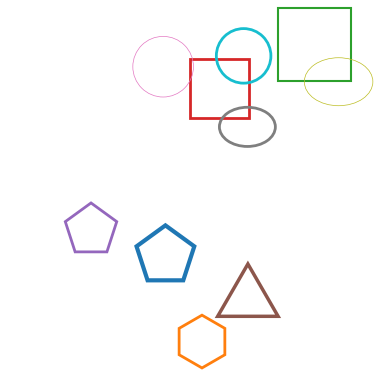[{"shape": "pentagon", "thickness": 3, "radius": 0.39, "center": [0.43, 0.336]}, {"shape": "hexagon", "thickness": 2, "radius": 0.34, "center": [0.525, 0.113]}, {"shape": "square", "thickness": 1.5, "radius": 0.47, "center": [0.817, 0.884]}, {"shape": "square", "thickness": 2, "radius": 0.38, "center": [0.57, 0.77]}, {"shape": "pentagon", "thickness": 2, "radius": 0.35, "center": [0.236, 0.403]}, {"shape": "triangle", "thickness": 2.5, "radius": 0.45, "center": [0.644, 0.224]}, {"shape": "circle", "thickness": 0.5, "radius": 0.39, "center": [0.424, 0.827]}, {"shape": "oval", "thickness": 2, "radius": 0.36, "center": [0.643, 0.67]}, {"shape": "oval", "thickness": 0.5, "radius": 0.45, "center": [0.879, 0.788]}, {"shape": "circle", "thickness": 2, "radius": 0.35, "center": [0.633, 0.855]}]